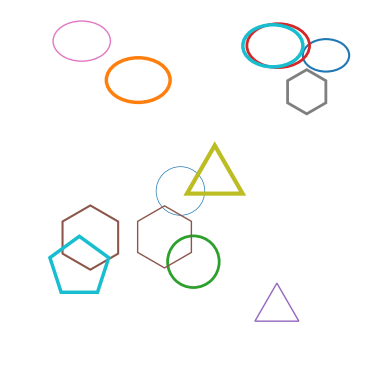[{"shape": "oval", "thickness": 1.5, "radius": 0.3, "center": [0.847, 0.856]}, {"shape": "circle", "thickness": 0.5, "radius": 0.32, "center": [0.469, 0.504]}, {"shape": "oval", "thickness": 2.5, "radius": 0.41, "center": [0.359, 0.792]}, {"shape": "circle", "thickness": 2, "radius": 0.34, "center": [0.502, 0.32]}, {"shape": "oval", "thickness": 2, "radius": 0.41, "center": [0.723, 0.881]}, {"shape": "triangle", "thickness": 1, "radius": 0.33, "center": [0.719, 0.199]}, {"shape": "hexagon", "thickness": 1, "radius": 0.4, "center": [0.427, 0.385]}, {"shape": "hexagon", "thickness": 1.5, "radius": 0.42, "center": [0.235, 0.383]}, {"shape": "oval", "thickness": 1, "radius": 0.37, "center": [0.212, 0.893]}, {"shape": "hexagon", "thickness": 2, "radius": 0.29, "center": [0.797, 0.762]}, {"shape": "triangle", "thickness": 3, "radius": 0.42, "center": [0.558, 0.539]}, {"shape": "oval", "thickness": 2.5, "radius": 0.39, "center": [0.709, 0.881]}, {"shape": "pentagon", "thickness": 2.5, "radius": 0.4, "center": [0.206, 0.306]}]